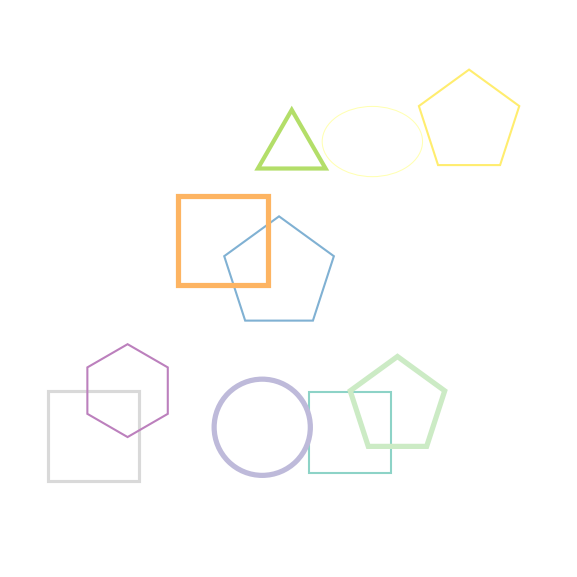[{"shape": "square", "thickness": 1, "radius": 0.35, "center": [0.606, 0.25]}, {"shape": "oval", "thickness": 0.5, "radius": 0.43, "center": [0.645, 0.754]}, {"shape": "circle", "thickness": 2.5, "radius": 0.42, "center": [0.454, 0.259]}, {"shape": "pentagon", "thickness": 1, "radius": 0.5, "center": [0.483, 0.525]}, {"shape": "square", "thickness": 2.5, "radius": 0.39, "center": [0.386, 0.583]}, {"shape": "triangle", "thickness": 2, "radius": 0.34, "center": [0.505, 0.741]}, {"shape": "square", "thickness": 1.5, "radius": 0.39, "center": [0.162, 0.244]}, {"shape": "hexagon", "thickness": 1, "radius": 0.4, "center": [0.221, 0.323]}, {"shape": "pentagon", "thickness": 2.5, "radius": 0.43, "center": [0.688, 0.296]}, {"shape": "pentagon", "thickness": 1, "radius": 0.46, "center": [0.812, 0.787]}]